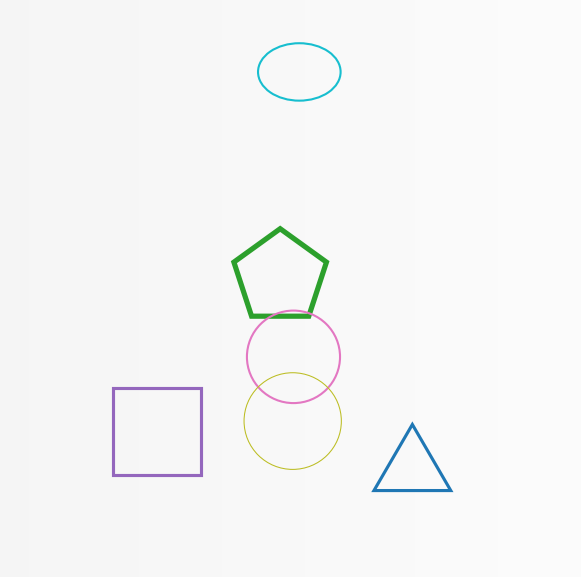[{"shape": "triangle", "thickness": 1.5, "radius": 0.38, "center": [0.709, 0.188]}, {"shape": "pentagon", "thickness": 2.5, "radius": 0.42, "center": [0.482, 0.519]}, {"shape": "square", "thickness": 1.5, "radius": 0.38, "center": [0.27, 0.252]}, {"shape": "circle", "thickness": 1, "radius": 0.4, "center": [0.505, 0.381]}, {"shape": "circle", "thickness": 0.5, "radius": 0.42, "center": [0.504, 0.27]}, {"shape": "oval", "thickness": 1, "radius": 0.36, "center": [0.515, 0.875]}]